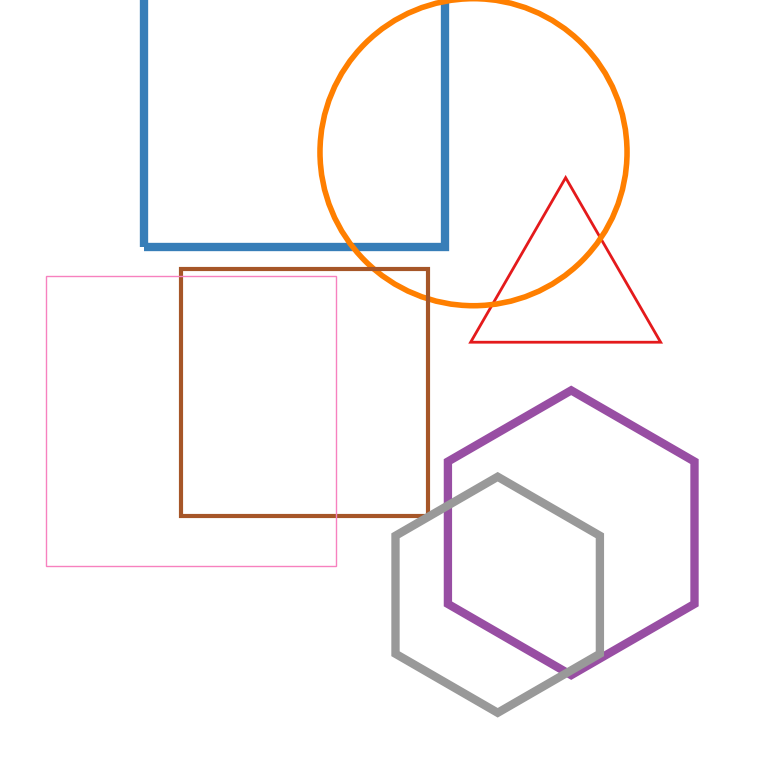[{"shape": "triangle", "thickness": 1, "radius": 0.71, "center": [0.735, 0.627]}, {"shape": "square", "thickness": 3, "radius": 0.98, "center": [0.382, 0.874]}, {"shape": "hexagon", "thickness": 3, "radius": 0.92, "center": [0.742, 0.308]}, {"shape": "circle", "thickness": 2, "radius": 1.0, "center": [0.615, 0.802]}, {"shape": "square", "thickness": 1.5, "radius": 0.8, "center": [0.396, 0.49]}, {"shape": "square", "thickness": 0.5, "radius": 0.94, "center": [0.248, 0.453]}, {"shape": "hexagon", "thickness": 3, "radius": 0.77, "center": [0.646, 0.228]}]